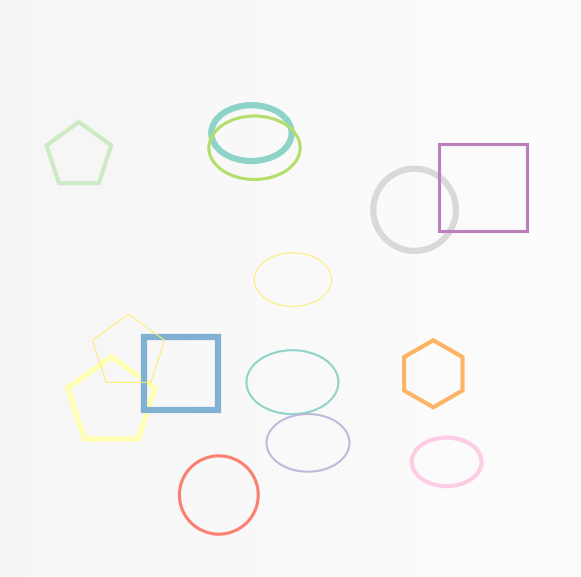[{"shape": "oval", "thickness": 1, "radius": 0.4, "center": [0.503, 0.337]}, {"shape": "oval", "thickness": 3, "radius": 0.35, "center": [0.433, 0.769]}, {"shape": "pentagon", "thickness": 2.5, "radius": 0.39, "center": [0.192, 0.303]}, {"shape": "oval", "thickness": 1, "radius": 0.36, "center": [0.53, 0.232]}, {"shape": "circle", "thickness": 1.5, "radius": 0.34, "center": [0.376, 0.142]}, {"shape": "square", "thickness": 3, "radius": 0.32, "center": [0.312, 0.353]}, {"shape": "hexagon", "thickness": 2, "radius": 0.29, "center": [0.746, 0.352]}, {"shape": "oval", "thickness": 1.5, "radius": 0.39, "center": [0.438, 0.743]}, {"shape": "oval", "thickness": 2, "radius": 0.3, "center": [0.768, 0.199]}, {"shape": "circle", "thickness": 3, "radius": 0.36, "center": [0.713, 0.636]}, {"shape": "square", "thickness": 1.5, "radius": 0.38, "center": [0.831, 0.674]}, {"shape": "pentagon", "thickness": 2, "radius": 0.29, "center": [0.136, 0.729]}, {"shape": "pentagon", "thickness": 0.5, "radius": 0.33, "center": [0.221, 0.39]}, {"shape": "oval", "thickness": 0.5, "radius": 0.33, "center": [0.504, 0.515]}]